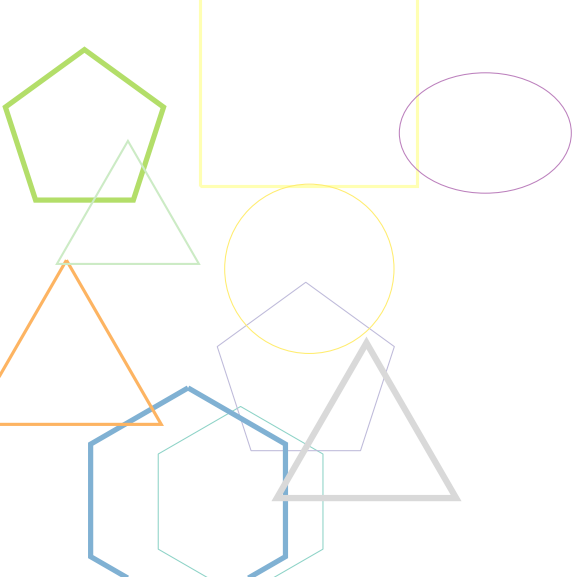[{"shape": "hexagon", "thickness": 0.5, "radius": 0.82, "center": [0.417, 0.131]}, {"shape": "square", "thickness": 1.5, "radius": 0.94, "center": [0.534, 0.864]}, {"shape": "pentagon", "thickness": 0.5, "radius": 0.81, "center": [0.53, 0.349]}, {"shape": "hexagon", "thickness": 2.5, "radius": 0.97, "center": [0.326, 0.133]}, {"shape": "triangle", "thickness": 1.5, "radius": 0.95, "center": [0.115, 0.359]}, {"shape": "pentagon", "thickness": 2.5, "radius": 0.72, "center": [0.146, 0.769]}, {"shape": "triangle", "thickness": 3, "radius": 0.9, "center": [0.635, 0.226]}, {"shape": "oval", "thickness": 0.5, "radius": 0.74, "center": [0.84, 0.769]}, {"shape": "triangle", "thickness": 1, "radius": 0.71, "center": [0.222, 0.613]}, {"shape": "circle", "thickness": 0.5, "radius": 0.73, "center": [0.536, 0.534]}]